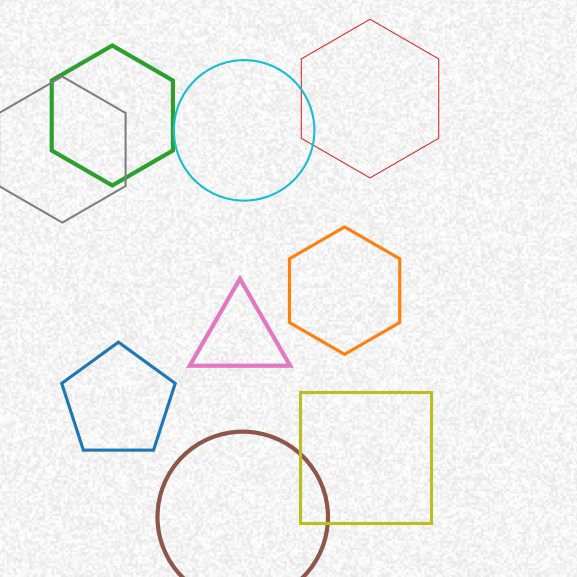[{"shape": "pentagon", "thickness": 1.5, "radius": 0.52, "center": [0.205, 0.303]}, {"shape": "hexagon", "thickness": 1.5, "radius": 0.55, "center": [0.597, 0.496]}, {"shape": "hexagon", "thickness": 2, "radius": 0.61, "center": [0.194, 0.799]}, {"shape": "hexagon", "thickness": 0.5, "radius": 0.69, "center": [0.641, 0.828]}, {"shape": "circle", "thickness": 2, "radius": 0.74, "center": [0.42, 0.104]}, {"shape": "triangle", "thickness": 2, "radius": 0.5, "center": [0.415, 0.416]}, {"shape": "hexagon", "thickness": 1, "radius": 0.63, "center": [0.108, 0.74]}, {"shape": "square", "thickness": 1.5, "radius": 0.57, "center": [0.633, 0.207]}, {"shape": "circle", "thickness": 1, "radius": 0.61, "center": [0.423, 0.773]}]